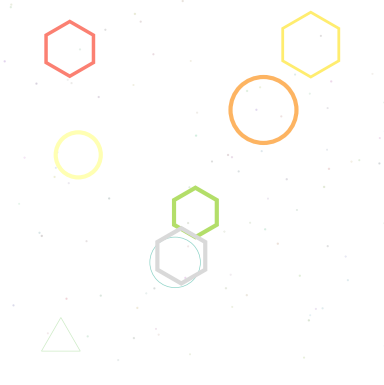[{"shape": "circle", "thickness": 0.5, "radius": 0.33, "center": [0.455, 0.318]}, {"shape": "circle", "thickness": 3, "radius": 0.29, "center": [0.203, 0.598]}, {"shape": "hexagon", "thickness": 2.5, "radius": 0.36, "center": [0.181, 0.873]}, {"shape": "circle", "thickness": 3, "radius": 0.43, "center": [0.684, 0.714]}, {"shape": "hexagon", "thickness": 3, "radius": 0.32, "center": [0.508, 0.448]}, {"shape": "hexagon", "thickness": 3, "radius": 0.36, "center": [0.471, 0.335]}, {"shape": "triangle", "thickness": 0.5, "radius": 0.29, "center": [0.158, 0.117]}, {"shape": "hexagon", "thickness": 2, "radius": 0.42, "center": [0.807, 0.884]}]